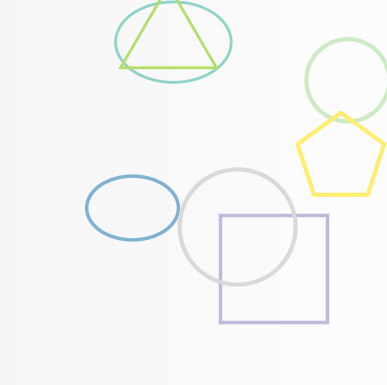[{"shape": "oval", "thickness": 2, "radius": 0.75, "center": [0.447, 0.891]}, {"shape": "square", "thickness": 2.5, "radius": 0.69, "center": [0.706, 0.303]}, {"shape": "oval", "thickness": 2.5, "radius": 0.59, "center": [0.342, 0.46]}, {"shape": "triangle", "thickness": 2, "radius": 0.71, "center": [0.435, 0.895]}, {"shape": "circle", "thickness": 3, "radius": 0.75, "center": [0.613, 0.41]}, {"shape": "circle", "thickness": 3, "radius": 0.53, "center": [0.898, 0.791]}, {"shape": "pentagon", "thickness": 3, "radius": 0.59, "center": [0.88, 0.589]}]